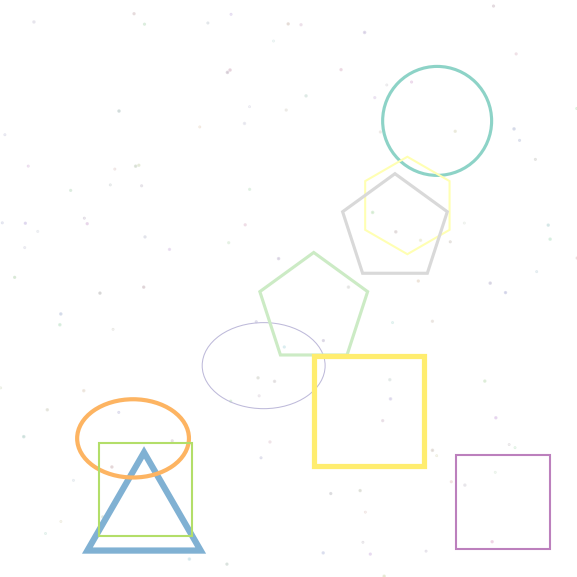[{"shape": "circle", "thickness": 1.5, "radius": 0.47, "center": [0.757, 0.79]}, {"shape": "hexagon", "thickness": 1, "radius": 0.42, "center": [0.705, 0.643]}, {"shape": "oval", "thickness": 0.5, "radius": 0.53, "center": [0.457, 0.366]}, {"shape": "triangle", "thickness": 3, "radius": 0.57, "center": [0.249, 0.102]}, {"shape": "oval", "thickness": 2, "radius": 0.48, "center": [0.23, 0.24]}, {"shape": "square", "thickness": 1, "radius": 0.4, "center": [0.251, 0.152]}, {"shape": "pentagon", "thickness": 1.5, "radius": 0.48, "center": [0.684, 0.603]}, {"shape": "square", "thickness": 1, "radius": 0.41, "center": [0.871, 0.13]}, {"shape": "pentagon", "thickness": 1.5, "radius": 0.49, "center": [0.543, 0.464]}, {"shape": "square", "thickness": 2.5, "radius": 0.48, "center": [0.638, 0.288]}]